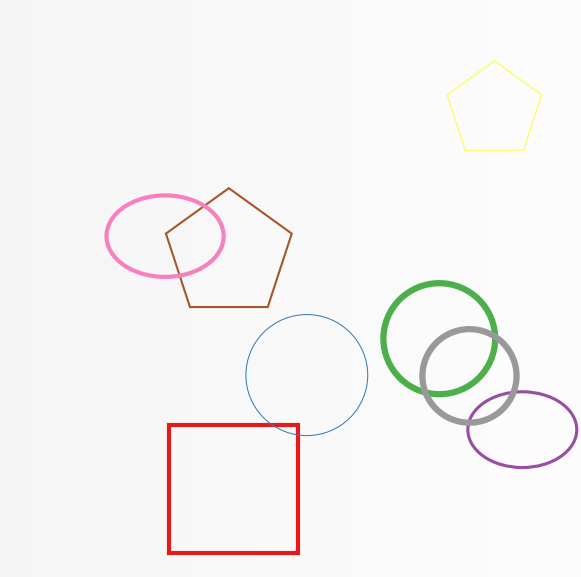[{"shape": "square", "thickness": 2, "radius": 0.55, "center": [0.402, 0.153]}, {"shape": "circle", "thickness": 0.5, "radius": 0.52, "center": [0.528, 0.35]}, {"shape": "circle", "thickness": 3, "radius": 0.48, "center": [0.756, 0.413]}, {"shape": "oval", "thickness": 1.5, "radius": 0.47, "center": [0.899, 0.255]}, {"shape": "pentagon", "thickness": 0.5, "radius": 0.43, "center": [0.851, 0.808]}, {"shape": "pentagon", "thickness": 1, "radius": 0.57, "center": [0.394, 0.559]}, {"shape": "oval", "thickness": 2, "radius": 0.5, "center": [0.284, 0.59]}, {"shape": "circle", "thickness": 3, "radius": 0.4, "center": [0.808, 0.348]}]